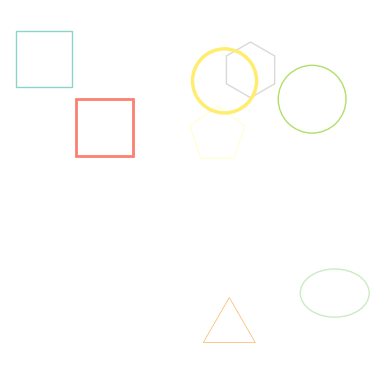[{"shape": "square", "thickness": 1, "radius": 0.36, "center": [0.115, 0.847]}, {"shape": "pentagon", "thickness": 0.5, "radius": 0.37, "center": [0.565, 0.65]}, {"shape": "square", "thickness": 2, "radius": 0.37, "center": [0.272, 0.668]}, {"shape": "triangle", "thickness": 0.5, "radius": 0.39, "center": [0.596, 0.149]}, {"shape": "circle", "thickness": 1, "radius": 0.44, "center": [0.811, 0.742]}, {"shape": "hexagon", "thickness": 1, "radius": 0.36, "center": [0.651, 0.819]}, {"shape": "oval", "thickness": 1, "radius": 0.45, "center": [0.869, 0.239]}, {"shape": "circle", "thickness": 2.5, "radius": 0.42, "center": [0.583, 0.79]}]